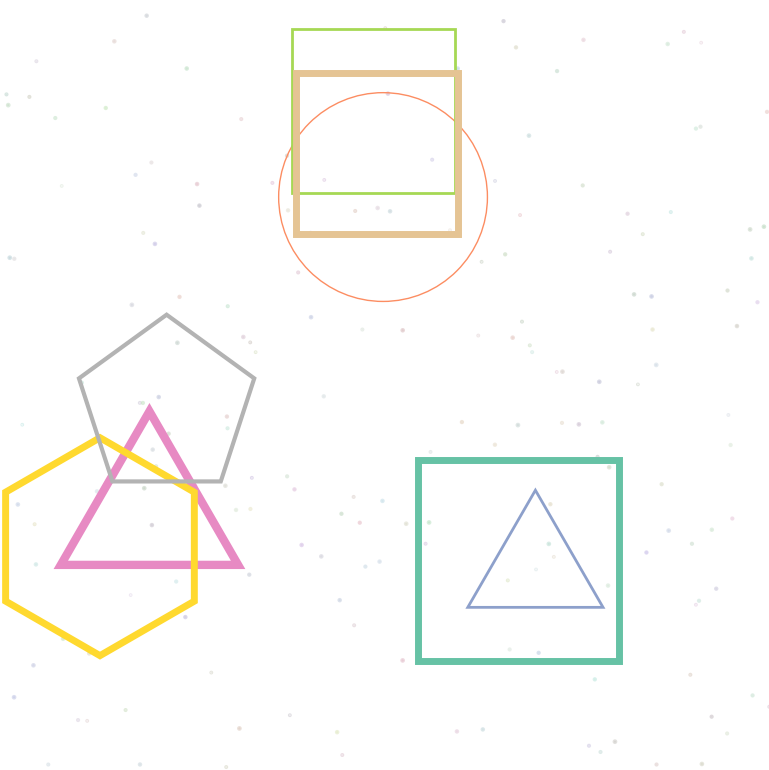[{"shape": "square", "thickness": 2.5, "radius": 0.65, "center": [0.674, 0.272]}, {"shape": "circle", "thickness": 0.5, "radius": 0.68, "center": [0.497, 0.744]}, {"shape": "triangle", "thickness": 1, "radius": 0.51, "center": [0.695, 0.262]}, {"shape": "triangle", "thickness": 3, "radius": 0.66, "center": [0.194, 0.333]}, {"shape": "square", "thickness": 1, "radius": 0.53, "center": [0.485, 0.856]}, {"shape": "hexagon", "thickness": 2.5, "radius": 0.71, "center": [0.13, 0.29]}, {"shape": "square", "thickness": 2.5, "radius": 0.52, "center": [0.49, 0.801]}, {"shape": "pentagon", "thickness": 1.5, "radius": 0.6, "center": [0.216, 0.472]}]